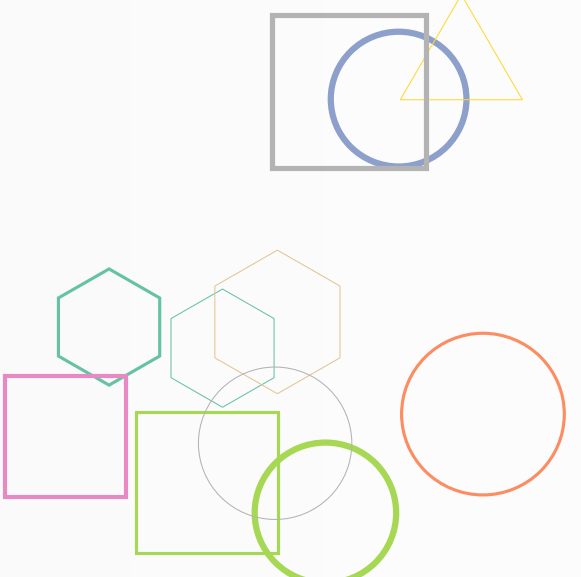[{"shape": "hexagon", "thickness": 1.5, "radius": 0.5, "center": [0.188, 0.433]}, {"shape": "hexagon", "thickness": 0.5, "radius": 0.51, "center": [0.383, 0.396]}, {"shape": "circle", "thickness": 1.5, "radius": 0.7, "center": [0.831, 0.282]}, {"shape": "circle", "thickness": 3, "radius": 0.58, "center": [0.686, 0.827]}, {"shape": "square", "thickness": 2, "radius": 0.52, "center": [0.113, 0.243]}, {"shape": "square", "thickness": 1.5, "radius": 0.61, "center": [0.356, 0.164]}, {"shape": "circle", "thickness": 3, "radius": 0.61, "center": [0.56, 0.111]}, {"shape": "triangle", "thickness": 0.5, "radius": 0.61, "center": [0.794, 0.887]}, {"shape": "hexagon", "thickness": 0.5, "radius": 0.62, "center": [0.477, 0.442]}, {"shape": "square", "thickness": 2.5, "radius": 0.66, "center": [0.6, 0.84]}, {"shape": "circle", "thickness": 0.5, "radius": 0.66, "center": [0.473, 0.232]}]